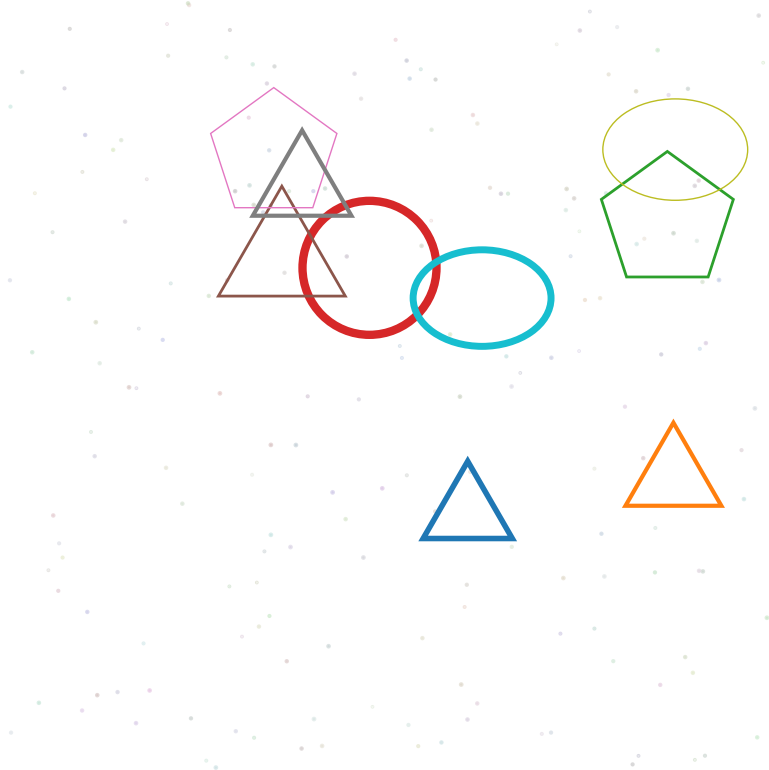[{"shape": "triangle", "thickness": 2, "radius": 0.33, "center": [0.607, 0.334]}, {"shape": "triangle", "thickness": 1.5, "radius": 0.36, "center": [0.875, 0.379]}, {"shape": "pentagon", "thickness": 1, "radius": 0.45, "center": [0.867, 0.713]}, {"shape": "circle", "thickness": 3, "radius": 0.44, "center": [0.48, 0.652]}, {"shape": "triangle", "thickness": 1, "radius": 0.48, "center": [0.366, 0.663]}, {"shape": "pentagon", "thickness": 0.5, "radius": 0.43, "center": [0.356, 0.8]}, {"shape": "triangle", "thickness": 1.5, "radius": 0.37, "center": [0.392, 0.757]}, {"shape": "oval", "thickness": 0.5, "radius": 0.47, "center": [0.877, 0.806]}, {"shape": "oval", "thickness": 2.5, "radius": 0.45, "center": [0.626, 0.613]}]